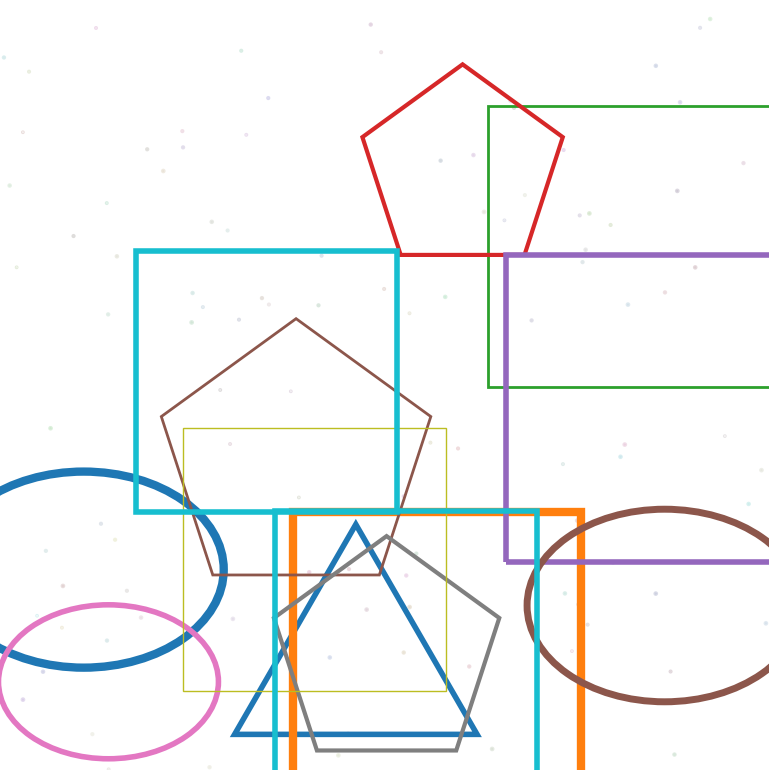[{"shape": "oval", "thickness": 3, "radius": 0.91, "center": [0.109, 0.26]}, {"shape": "triangle", "thickness": 2, "radius": 0.91, "center": [0.462, 0.137]}, {"shape": "square", "thickness": 3, "radius": 0.93, "center": [0.567, 0.148]}, {"shape": "square", "thickness": 1, "radius": 0.91, "center": [0.817, 0.68]}, {"shape": "pentagon", "thickness": 1.5, "radius": 0.68, "center": [0.601, 0.78]}, {"shape": "square", "thickness": 2, "radius": 0.99, "center": [0.856, 0.469]}, {"shape": "oval", "thickness": 2.5, "radius": 0.89, "center": [0.863, 0.214]}, {"shape": "pentagon", "thickness": 1, "radius": 0.92, "center": [0.385, 0.402]}, {"shape": "oval", "thickness": 2, "radius": 0.71, "center": [0.141, 0.115]}, {"shape": "pentagon", "thickness": 1.5, "radius": 0.77, "center": [0.502, 0.15]}, {"shape": "square", "thickness": 0.5, "radius": 0.86, "center": [0.409, 0.273]}, {"shape": "square", "thickness": 2, "radius": 0.85, "center": [0.528, 0.166]}, {"shape": "square", "thickness": 2, "radius": 0.85, "center": [0.346, 0.504]}]